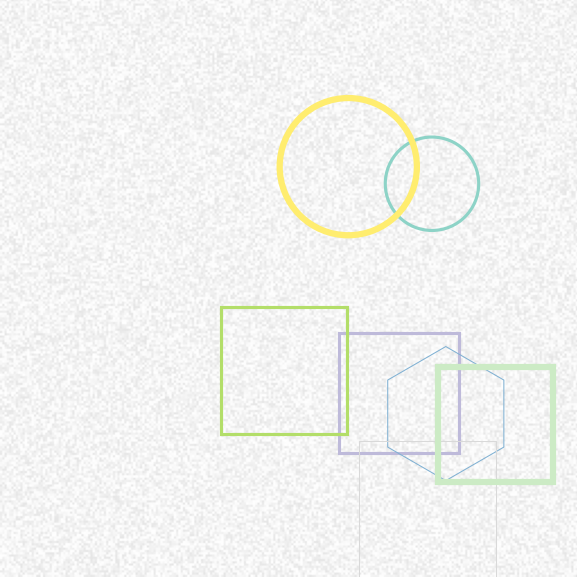[{"shape": "circle", "thickness": 1.5, "radius": 0.4, "center": [0.748, 0.681]}, {"shape": "square", "thickness": 1.5, "radius": 0.52, "center": [0.691, 0.319]}, {"shape": "hexagon", "thickness": 0.5, "radius": 0.58, "center": [0.772, 0.283]}, {"shape": "square", "thickness": 1.5, "radius": 0.55, "center": [0.492, 0.358]}, {"shape": "square", "thickness": 0.5, "radius": 0.59, "center": [0.741, 0.117]}, {"shape": "square", "thickness": 3, "radius": 0.5, "center": [0.858, 0.264]}, {"shape": "circle", "thickness": 3, "radius": 0.59, "center": [0.603, 0.711]}]